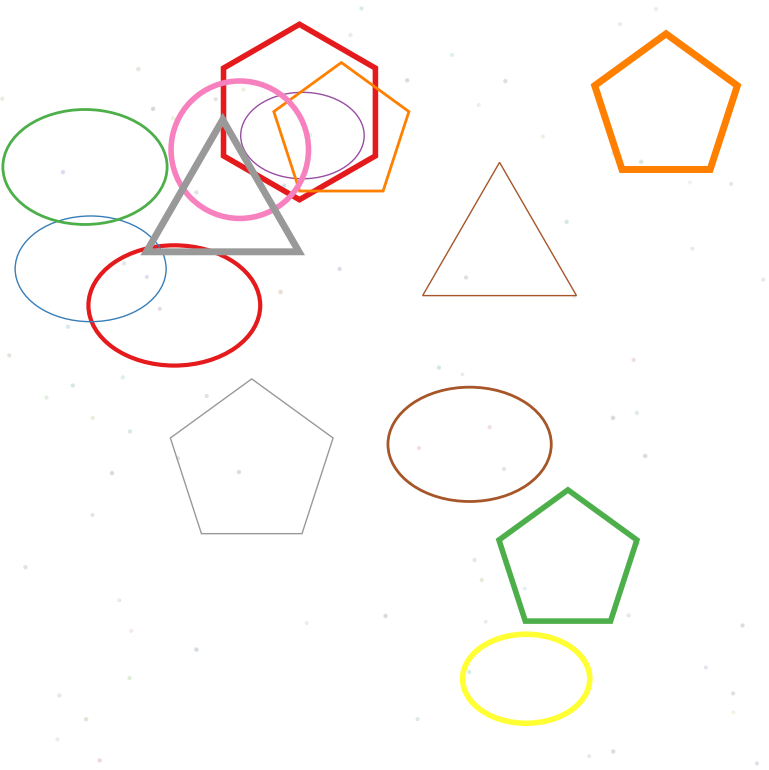[{"shape": "hexagon", "thickness": 2, "radius": 0.57, "center": [0.389, 0.855]}, {"shape": "oval", "thickness": 1.5, "radius": 0.56, "center": [0.226, 0.603]}, {"shape": "oval", "thickness": 0.5, "radius": 0.49, "center": [0.118, 0.651]}, {"shape": "pentagon", "thickness": 2, "radius": 0.47, "center": [0.738, 0.27]}, {"shape": "oval", "thickness": 1, "radius": 0.53, "center": [0.11, 0.783]}, {"shape": "oval", "thickness": 0.5, "radius": 0.4, "center": [0.393, 0.824]}, {"shape": "pentagon", "thickness": 1, "radius": 0.46, "center": [0.443, 0.827]}, {"shape": "pentagon", "thickness": 2.5, "radius": 0.49, "center": [0.865, 0.859]}, {"shape": "oval", "thickness": 2, "radius": 0.41, "center": [0.683, 0.119]}, {"shape": "oval", "thickness": 1, "radius": 0.53, "center": [0.61, 0.423]}, {"shape": "triangle", "thickness": 0.5, "radius": 0.58, "center": [0.649, 0.674]}, {"shape": "circle", "thickness": 2, "radius": 0.45, "center": [0.311, 0.806]}, {"shape": "triangle", "thickness": 2.5, "radius": 0.57, "center": [0.289, 0.73]}, {"shape": "pentagon", "thickness": 0.5, "radius": 0.56, "center": [0.327, 0.397]}]